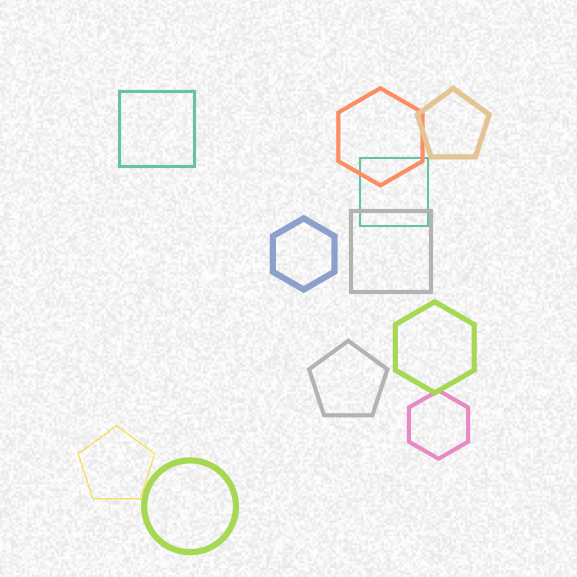[{"shape": "square", "thickness": 1, "radius": 0.29, "center": [0.682, 0.667]}, {"shape": "square", "thickness": 1.5, "radius": 0.33, "center": [0.271, 0.777]}, {"shape": "hexagon", "thickness": 2, "radius": 0.42, "center": [0.659, 0.762]}, {"shape": "hexagon", "thickness": 3, "radius": 0.31, "center": [0.526, 0.559]}, {"shape": "hexagon", "thickness": 2, "radius": 0.3, "center": [0.759, 0.264]}, {"shape": "hexagon", "thickness": 2.5, "radius": 0.39, "center": [0.753, 0.398]}, {"shape": "circle", "thickness": 3, "radius": 0.4, "center": [0.329, 0.122]}, {"shape": "pentagon", "thickness": 0.5, "radius": 0.35, "center": [0.202, 0.192]}, {"shape": "pentagon", "thickness": 2.5, "radius": 0.33, "center": [0.785, 0.781]}, {"shape": "square", "thickness": 2, "radius": 0.35, "center": [0.677, 0.564]}, {"shape": "pentagon", "thickness": 2, "radius": 0.36, "center": [0.603, 0.338]}]